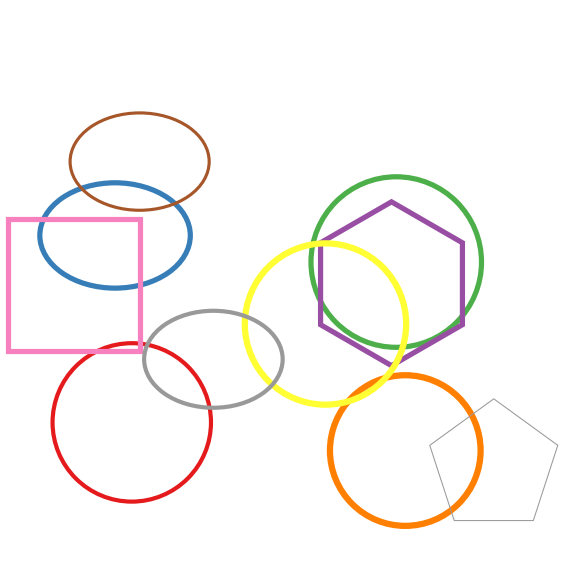[{"shape": "circle", "thickness": 2, "radius": 0.69, "center": [0.228, 0.268]}, {"shape": "oval", "thickness": 2.5, "radius": 0.65, "center": [0.199, 0.591]}, {"shape": "circle", "thickness": 2.5, "radius": 0.74, "center": [0.686, 0.545]}, {"shape": "hexagon", "thickness": 2.5, "radius": 0.71, "center": [0.678, 0.508]}, {"shape": "circle", "thickness": 3, "radius": 0.65, "center": [0.702, 0.219]}, {"shape": "circle", "thickness": 3, "radius": 0.7, "center": [0.564, 0.438]}, {"shape": "oval", "thickness": 1.5, "radius": 0.6, "center": [0.242, 0.719]}, {"shape": "square", "thickness": 2.5, "radius": 0.57, "center": [0.128, 0.506]}, {"shape": "oval", "thickness": 2, "radius": 0.6, "center": [0.37, 0.377]}, {"shape": "pentagon", "thickness": 0.5, "radius": 0.58, "center": [0.855, 0.192]}]